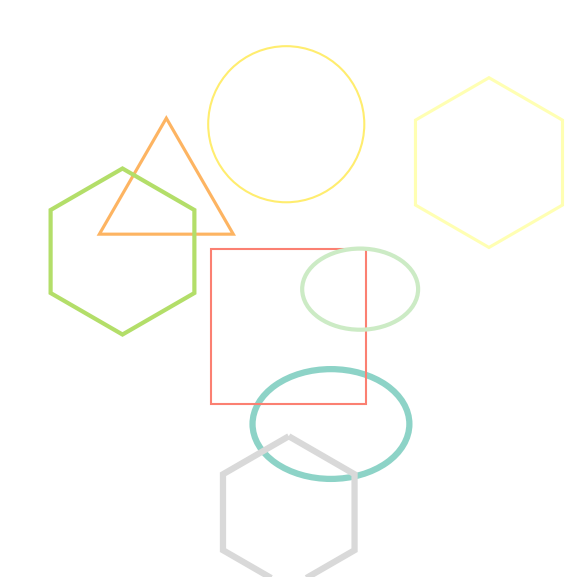[{"shape": "oval", "thickness": 3, "radius": 0.68, "center": [0.573, 0.265]}, {"shape": "hexagon", "thickness": 1.5, "radius": 0.73, "center": [0.847, 0.718]}, {"shape": "square", "thickness": 1, "radius": 0.67, "center": [0.5, 0.434]}, {"shape": "triangle", "thickness": 1.5, "radius": 0.67, "center": [0.288, 0.661]}, {"shape": "hexagon", "thickness": 2, "radius": 0.72, "center": [0.212, 0.564]}, {"shape": "hexagon", "thickness": 3, "radius": 0.66, "center": [0.5, 0.112]}, {"shape": "oval", "thickness": 2, "radius": 0.5, "center": [0.624, 0.498]}, {"shape": "circle", "thickness": 1, "radius": 0.68, "center": [0.496, 0.784]}]